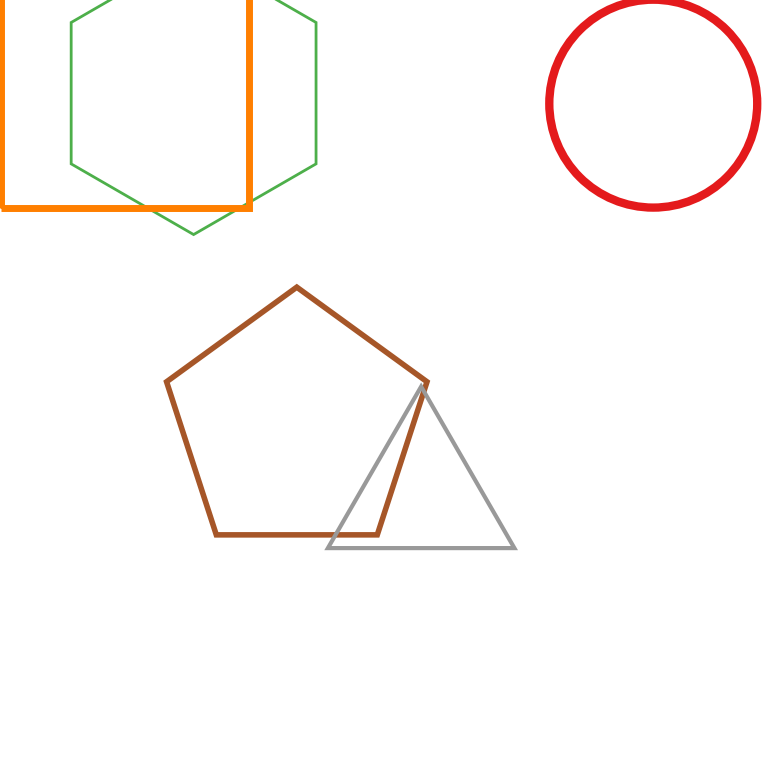[{"shape": "circle", "thickness": 3, "radius": 0.68, "center": [0.848, 0.865]}, {"shape": "hexagon", "thickness": 1, "radius": 0.92, "center": [0.251, 0.879]}, {"shape": "square", "thickness": 2.5, "radius": 0.81, "center": [0.162, 0.891]}, {"shape": "pentagon", "thickness": 2, "radius": 0.89, "center": [0.385, 0.449]}, {"shape": "triangle", "thickness": 1.5, "radius": 0.7, "center": [0.547, 0.358]}]